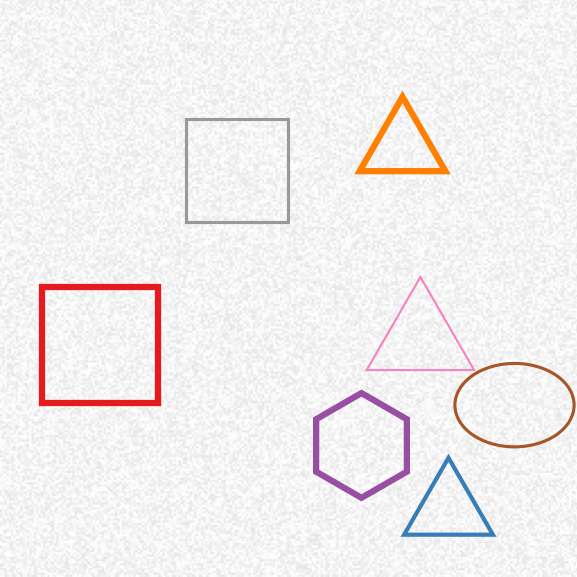[{"shape": "square", "thickness": 3, "radius": 0.5, "center": [0.173, 0.401]}, {"shape": "triangle", "thickness": 2, "radius": 0.44, "center": [0.777, 0.118]}, {"shape": "hexagon", "thickness": 3, "radius": 0.45, "center": [0.626, 0.228]}, {"shape": "triangle", "thickness": 3, "radius": 0.43, "center": [0.697, 0.746]}, {"shape": "oval", "thickness": 1.5, "radius": 0.52, "center": [0.891, 0.298]}, {"shape": "triangle", "thickness": 1, "radius": 0.54, "center": [0.728, 0.412]}, {"shape": "square", "thickness": 1.5, "radius": 0.44, "center": [0.41, 0.704]}]